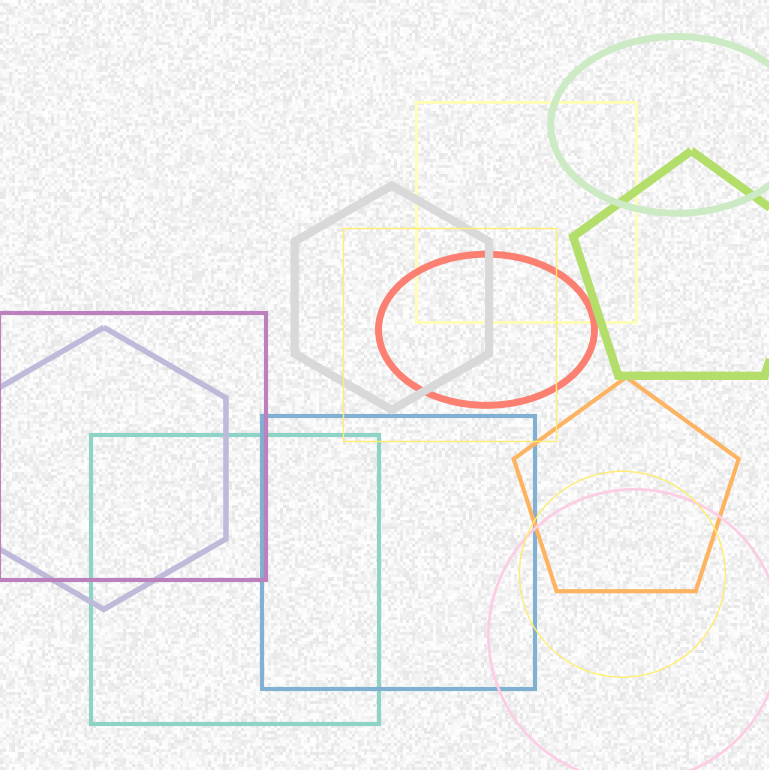[{"shape": "square", "thickness": 1.5, "radius": 0.94, "center": [0.305, 0.248]}, {"shape": "square", "thickness": 1, "radius": 0.72, "center": [0.683, 0.725]}, {"shape": "hexagon", "thickness": 2, "radius": 0.92, "center": [0.135, 0.392]}, {"shape": "oval", "thickness": 2.5, "radius": 0.7, "center": [0.632, 0.572]}, {"shape": "square", "thickness": 1.5, "radius": 0.89, "center": [0.518, 0.282]}, {"shape": "pentagon", "thickness": 1.5, "radius": 0.77, "center": [0.813, 0.356]}, {"shape": "pentagon", "thickness": 3, "radius": 0.81, "center": [0.898, 0.643]}, {"shape": "circle", "thickness": 1, "radius": 0.95, "center": [0.824, 0.175]}, {"shape": "hexagon", "thickness": 3, "radius": 0.73, "center": [0.509, 0.613]}, {"shape": "square", "thickness": 1.5, "radius": 0.87, "center": [0.172, 0.421]}, {"shape": "oval", "thickness": 2.5, "radius": 0.82, "center": [0.879, 0.838]}, {"shape": "circle", "thickness": 0.5, "radius": 0.67, "center": [0.808, 0.254]}, {"shape": "square", "thickness": 0.5, "radius": 0.69, "center": [0.583, 0.565]}]